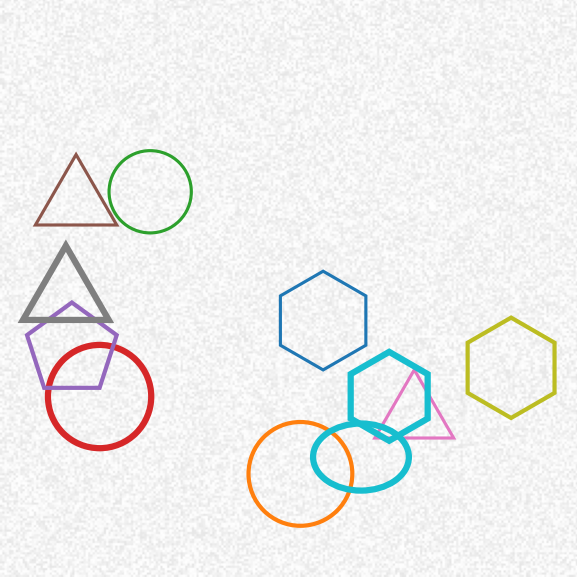[{"shape": "hexagon", "thickness": 1.5, "radius": 0.43, "center": [0.56, 0.444]}, {"shape": "circle", "thickness": 2, "radius": 0.45, "center": [0.52, 0.179]}, {"shape": "circle", "thickness": 1.5, "radius": 0.36, "center": [0.26, 0.667]}, {"shape": "circle", "thickness": 3, "radius": 0.45, "center": [0.172, 0.312]}, {"shape": "pentagon", "thickness": 2, "radius": 0.41, "center": [0.124, 0.394]}, {"shape": "triangle", "thickness": 1.5, "radius": 0.41, "center": [0.132, 0.65]}, {"shape": "triangle", "thickness": 1.5, "radius": 0.39, "center": [0.717, 0.28]}, {"shape": "triangle", "thickness": 3, "radius": 0.43, "center": [0.114, 0.488]}, {"shape": "hexagon", "thickness": 2, "radius": 0.43, "center": [0.885, 0.362]}, {"shape": "oval", "thickness": 3, "radius": 0.41, "center": [0.625, 0.208]}, {"shape": "hexagon", "thickness": 3, "radius": 0.38, "center": [0.674, 0.313]}]